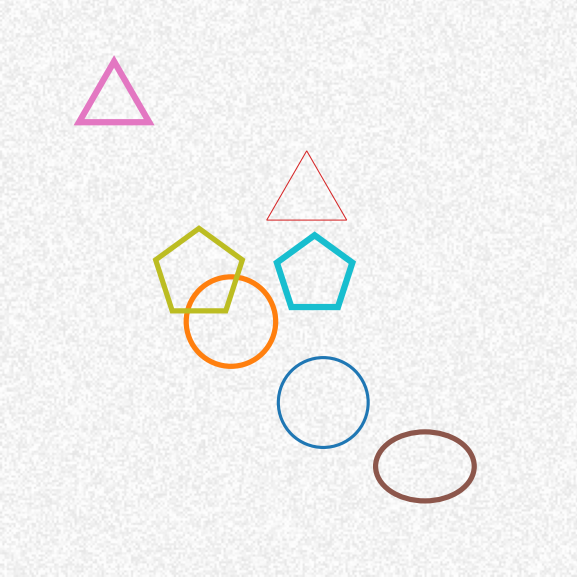[{"shape": "circle", "thickness": 1.5, "radius": 0.39, "center": [0.56, 0.302]}, {"shape": "circle", "thickness": 2.5, "radius": 0.39, "center": [0.4, 0.442]}, {"shape": "triangle", "thickness": 0.5, "radius": 0.4, "center": [0.531, 0.658]}, {"shape": "oval", "thickness": 2.5, "radius": 0.43, "center": [0.736, 0.192]}, {"shape": "triangle", "thickness": 3, "radius": 0.35, "center": [0.198, 0.823]}, {"shape": "pentagon", "thickness": 2.5, "radius": 0.39, "center": [0.345, 0.525]}, {"shape": "pentagon", "thickness": 3, "radius": 0.34, "center": [0.545, 0.523]}]